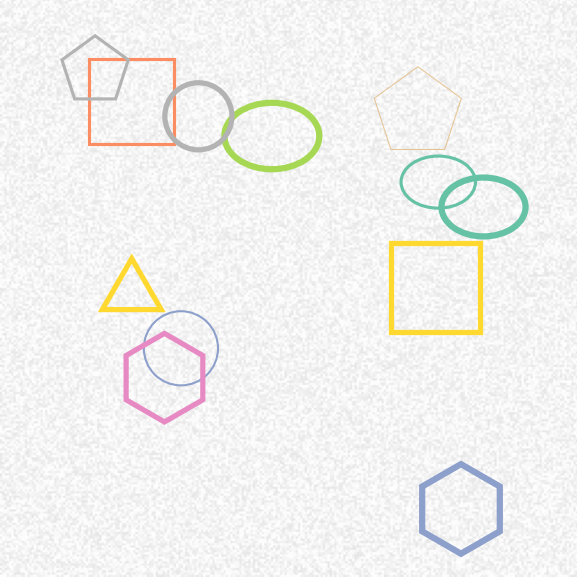[{"shape": "oval", "thickness": 3, "radius": 0.36, "center": [0.837, 0.641]}, {"shape": "oval", "thickness": 1.5, "radius": 0.32, "center": [0.759, 0.684]}, {"shape": "square", "thickness": 1.5, "radius": 0.37, "center": [0.227, 0.824]}, {"shape": "hexagon", "thickness": 3, "radius": 0.39, "center": [0.798, 0.118]}, {"shape": "circle", "thickness": 1, "radius": 0.32, "center": [0.313, 0.396]}, {"shape": "hexagon", "thickness": 2.5, "radius": 0.38, "center": [0.285, 0.345]}, {"shape": "oval", "thickness": 3, "radius": 0.41, "center": [0.471, 0.764]}, {"shape": "triangle", "thickness": 2.5, "radius": 0.29, "center": [0.228, 0.492]}, {"shape": "square", "thickness": 2.5, "radius": 0.38, "center": [0.754, 0.501]}, {"shape": "pentagon", "thickness": 0.5, "radius": 0.4, "center": [0.723, 0.804]}, {"shape": "circle", "thickness": 2.5, "radius": 0.29, "center": [0.344, 0.798]}, {"shape": "pentagon", "thickness": 1.5, "radius": 0.3, "center": [0.165, 0.877]}]